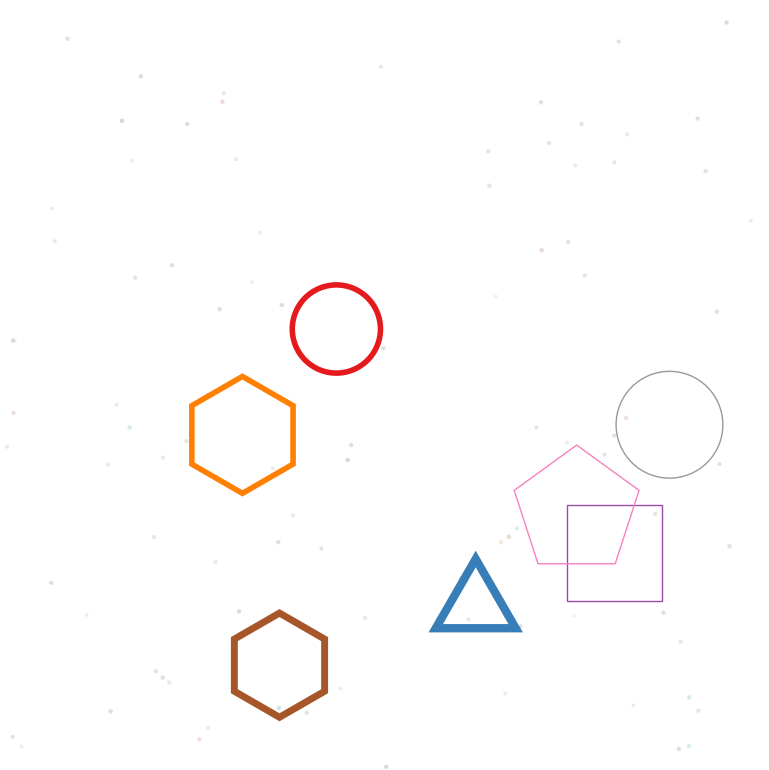[{"shape": "circle", "thickness": 2, "radius": 0.29, "center": [0.437, 0.573]}, {"shape": "triangle", "thickness": 3, "radius": 0.3, "center": [0.618, 0.214]}, {"shape": "square", "thickness": 0.5, "radius": 0.31, "center": [0.798, 0.282]}, {"shape": "hexagon", "thickness": 2, "radius": 0.38, "center": [0.315, 0.435]}, {"shape": "hexagon", "thickness": 2.5, "radius": 0.34, "center": [0.363, 0.136]}, {"shape": "pentagon", "thickness": 0.5, "radius": 0.43, "center": [0.749, 0.337]}, {"shape": "circle", "thickness": 0.5, "radius": 0.35, "center": [0.869, 0.448]}]